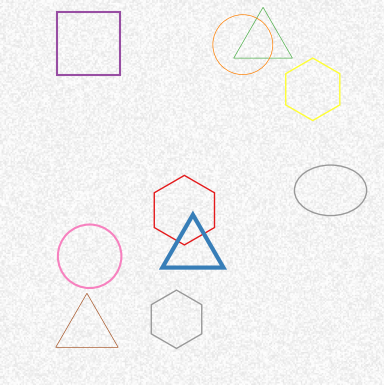[{"shape": "hexagon", "thickness": 1, "radius": 0.45, "center": [0.479, 0.454]}, {"shape": "triangle", "thickness": 3, "radius": 0.46, "center": [0.501, 0.351]}, {"shape": "triangle", "thickness": 0.5, "radius": 0.44, "center": [0.683, 0.893]}, {"shape": "square", "thickness": 1.5, "radius": 0.4, "center": [0.23, 0.887]}, {"shape": "circle", "thickness": 0.5, "radius": 0.39, "center": [0.631, 0.884]}, {"shape": "hexagon", "thickness": 1, "radius": 0.41, "center": [0.812, 0.768]}, {"shape": "triangle", "thickness": 0.5, "radius": 0.47, "center": [0.226, 0.145]}, {"shape": "circle", "thickness": 1.5, "radius": 0.41, "center": [0.233, 0.334]}, {"shape": "oval", "thickness": 1, "radius": 0.47, "center": [0.859, 0.506]}, {"shape": "hexagon", "thickness": 1, "radius": 0.38, "center": [0.458, 0.171]}]